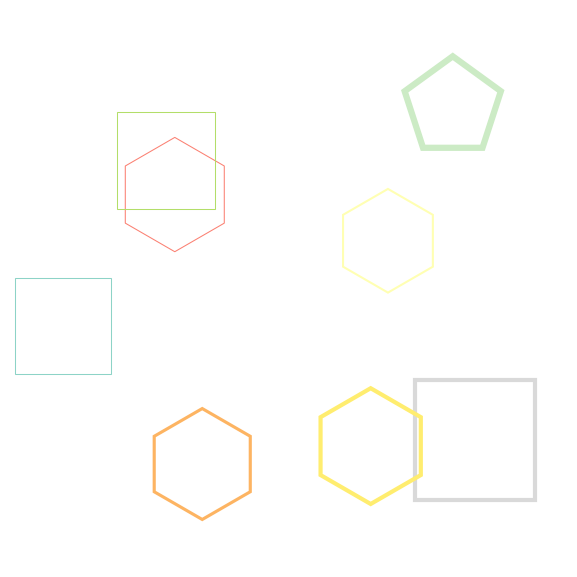[{"shape": "square", "thickness": 0.5, "radius": 0.42, "center": [0.109, 0.435]}, {"shape": "hexagon", "thickness": 1, "radius": 0.45, "center": [0.672, 0.582]}, {"shape": "hexagon", "thickness": 0.5, "radius": 0.49, "center": [0.303, 0.662]}, {"shape": "hexagon", "thickness": 1.5, "radius": 0.48, "center": [0.35, 0.196]}, {"shape": "square", "thickness": 0.5, "radius": 0.42, "center": [0.287, 0.721]}, {"shape": "square", "thickness": 2, "radius": 0.52, "center": [0.822, 0.237]}, {"shape": "pentagon", "thickness": 3, "radius": 0.44, "center": [0.784, 0.814]}, {"shape": "hexagon", "thickness": 2, "radius": 0.5, "center": [0.642, 0.227]}]